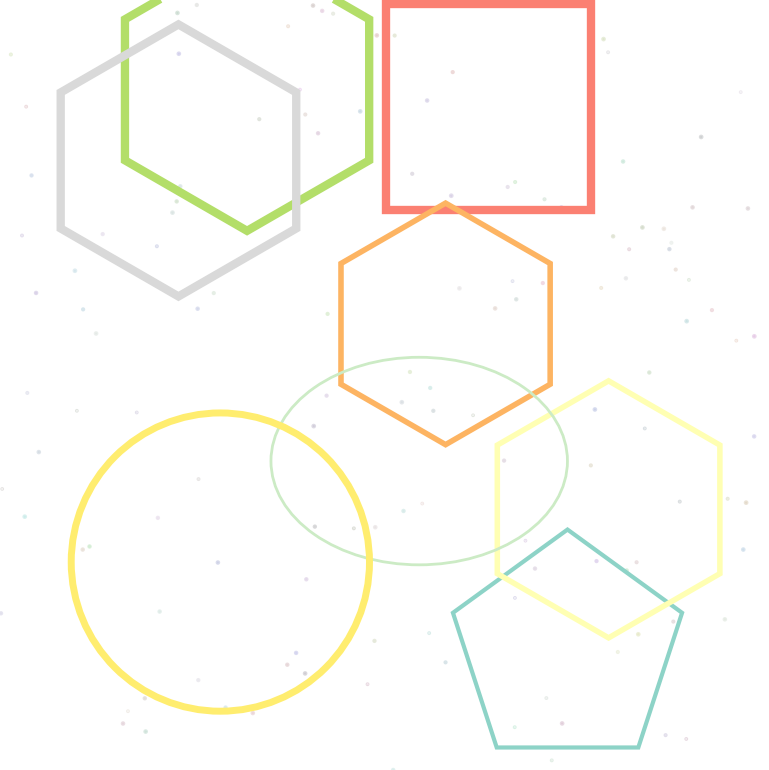[{"shape": "pentagon", "thickness": 1.5, "radius": 0.78, "center": [0.737, 0.156]}, {"shape": "hexagon", "thickness": 2, "radius": 0.83, "center": [0.79, 0.338]}, {"shape": "square", "thickness": 3, "radius": 0.67, "center": [0.634, 0.861]}, {"shape": "hexagon", "thickness": 2, "radius": 0.78, "center": [0.579, 0.579]}, {"shape": "hexagon", "thickness": 3, "radius": 0.92, "center": [0.321, 0.883]}, {"shape": "hexagon", "thickness": 3, "radius": 0.88, "center": [0.232, 0.792]}, {"shape": "oval", "thickness": 1, "radius": 0.96, "center": [0.544, 0.401]}, {"shape": "circle", "thickness": 2.5, "radius": 0.97, "center": [0.286, 0.27]}]